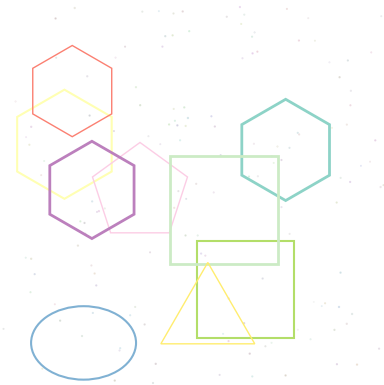[{"shape": "hexagon", "thickness": 2, "radius": 0.66, "center": [0.742, 0.611]}, {"shape": "hexagon", "thickness": 1.5, "radius": 0.71, "center": [0.167, 0.625]}, {"shape": "hexagon", "thickness": 1, "radius": 0.59, "center": [0.188, 0.763]}, {"shape": "oval", "thickness": 1.5, "radius": 0.68, "center": [0.217, 0.109]}, {"shape": "square", "thickness": 1.5, "radius": 0.63, "center": [0.637, 0.249]}, {"shape": "pentagon", "thickness": 1, "radius": 0.65, "center": [0.364, 0.5]}, {"shape": "hexagon", "thickness": 2, "radius": 0.63, "center": [0.239, 0.507]}, {"shape": "square", "thickness": 2, "radius": 0.7, "center": [0.582, 0.454]}, {"shape": "triangle", "thickness": 1, "radius": 0.7, "center": [0.54, 0.177]}]